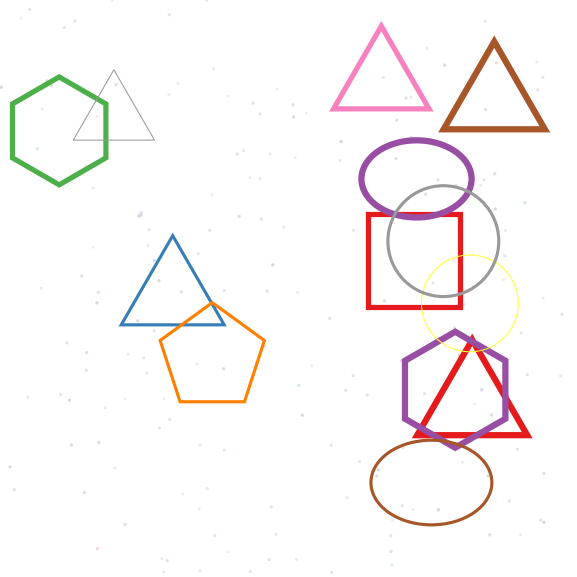[{"shape": "triangle", "thickness": 3, "radius": 0.55, "center": [0.818, 0.301]}, {"shape": "square", "thickness": 2.5, "radius": 0.4, "center": [0.717, 0.548]}, {"shape": "triangle", "thickness": 1.5, "radius": 0.51, "center": [0.299, 0.488]}, {"shape": "hexagon", "thickness": 2.5, "radius": 0.47, "center": [0.102, 0.772]}, {"shape": "hexagon", "thickness": 3, "radius": 0.5, "center": [0.788, 0.324]}, {"shape": "oval", "thickness": 3, "radius": 0.48, "center": [0.721, 0.689]}, {"shape": "pentagon", "thickness": 1.5, "radius": 0.47, "center": [0.368, 0.38]}, {"shape": "circle", "thickness": 0.5, "radius": 0.42, "center": [0.814, 0.474]}, {"shape": "triangle", "thickness": 3, "radius": 0.51, "center": [0.856, 0.826]}, {"shape": "oval", "thickness": 1.5, "radius": 0.52, "center": [0.747, 0.164]}, {"shape": "triangle", "thickness": 2.5, "radius": 0.48, "center": [0.66, 0.858]}, {"shape": "triangle", "thickness": 0.5, "radius": 0.41, "center": [0.197, 0.797]}, {"shape": "circle", "thickness": 1.5, "radius": 0.48, "center": [0.768, 0.582]}]